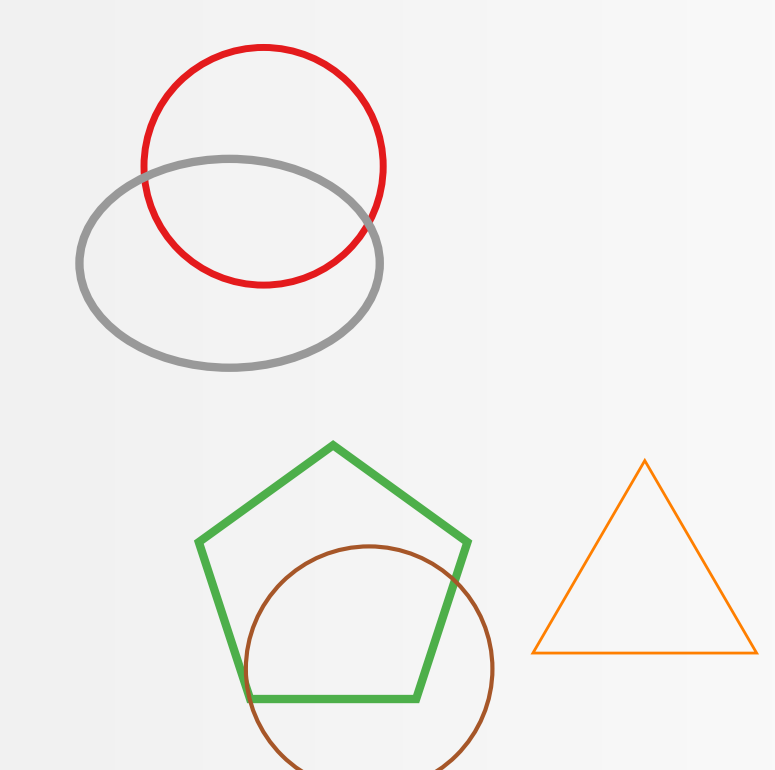[{"shape": "circle", "thickness": 2.5, "radius": 0.77, "center": [0.34, 0.784]}, {"shape": "pentagon", "thickness": 3, "radius": 0.91, "center": [0.43, 0.24]}, {"shape": "triangle", "thickness": 1, "radius": 0.83, "center": [0.832, 0.235]}, {"shape": "circle", "thickness": 1.5, "radius": 0.8, "center": [0.476, 0.131]}, {"shape": "oval", "thickness": 3, "radius": 0.97, "center": [0.296, 0.658]}]